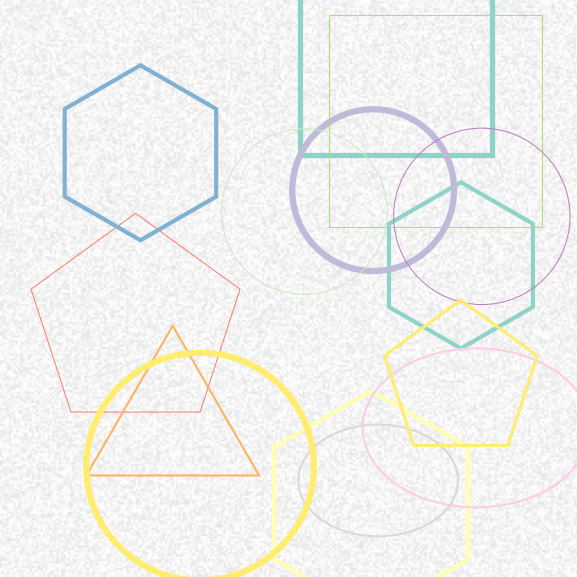[{"shape": "hexagon", "thickness": 2, "radius": 0.72, "center": [0.798, 0.54]}, {"shape": "square", "thickness": 2.5, "radius": 0.83, "center": [0.686, 0.896]}, {"shape": "hexagon", "thickness": 2, "radius": 0.97, "center": [0.643, 0.128]}, {"shape": "circle", "thickness": 3, "radius": 0.7, "center": [0.646, 0.67]}, {"shape": "pentagon", "thickness": 0.5, "radius": 0.95, "center": [0.235, 0.44]}, {"shape": "hexagon", "thickness": 2, "radius": 0.76, "center": [0.243, 0.735]}, {"shape": "triangle", "thickness": 1, "radius": 0.86, "center": [0.299, 0.262]}, {"shape": "square", "thickness": 0.5, "radius": 0.92, "center": [0.754, 0.79]}, {"shape": "oval", "thickness": 1, "radius": 0.98, "center": [0.825, 0.258]}, {"shape": "oval", "thickness": 1, "radius": 0.69, "center": [0.655, 0.167]}, {"shape": "circle", "thickness": 0.5, "radius": 0.76, "center": [0.834, 0.624]}, {"shape": "circle", "thickness": 0.5, "radius": 0.72, "center": [0.527, 0.633]}, {"shape": "circle", "thickness": 3, "radius": 0.99, "center": [0.347, 0.191]}, {"shape": "pentagon", "thickness": 1.5, "radius": 0.69, "center": [0.798, 0.34]}]